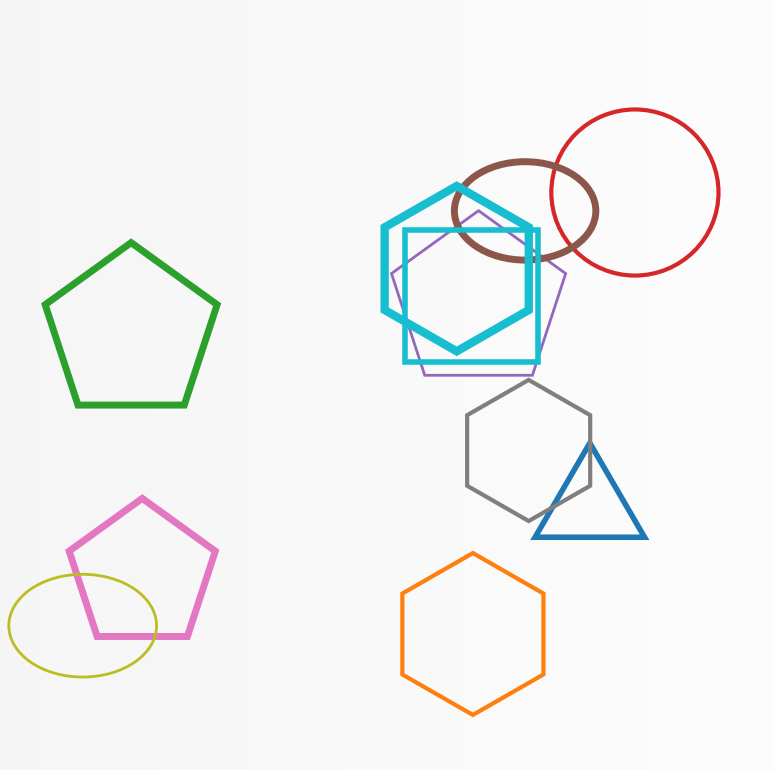[{"shape": "triangle", "thickness": 2, "radius": 0.41, "center": [0.761, 0.343]}, {"shape": "hexagon", "thickness": 1.5, "radius": 0.53, "center": [0.61, 0.177]}, {"shape": "pentagon", "thickness": 2.5, "radius": 0.58, "center": [0.169, 0.568]}, {"shape": "circle", "thickness": 1.5, "radius": 0.54, "center": [0.819, 0.75]}, {"shape": "pentagon", "thickness": 1, "radius": 0.59, "center": [0.618, 0.608]}, {"shape": "oval", "thickness": 2.5, "radius": 0.46, "center": [0.678, 0.726]}, {"shape": "pentagon", "thickness": 2.5, "radius": 0.5, "center": [0.184, 0.254]}, {"shape": "hexagon", "thickness": 1.5, "radius": 0.46, "center": [0.682, 0.415]}, {"shape": "oval", "thickness": 1, "radius": 0.48, "center": [0.107, 0.187]}, {"shape": "square", "thickness": 2, "radius": 0.43, "center": [0.608, 0.616]}, {"shape": "hexagon", "thickness": 3, "radius": 0.54, "center": [0.589, 0.651]}]